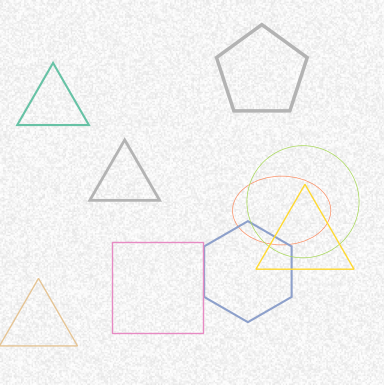[{"shape": "triangle", "thickness": 1.5, "radius": 0.54, "center": [0.138, 0.729]}, {"shape": "oval", "thickness": 0.5, "radius": 0.64, "center": [0.732, 0.453]}, {"shape": "hexagon", "thickness": 1.5, "radius": 0.66, "center": [0.644, 0.294]}, {"shape": "square", "thickness": 1, "radius": 0.59, "center": [0.409, 0.254]}, {"shape": "circle", "thickness": 0.5, "radius": 0.73, "center": [0.787, 0.476]}, {"shape": "triangle", "thickness": 1, "radius": 0.74, "center": [0.792, 0.374]}, {"shape": "triangle", "thickness": 1, "radius": 0.59, "center": [0.1, 0.16]}, {"shape": "pentagon", "thickness": 2.5, "radius": 0.62, "center": [0.68, 0.812]}, {"shape": "triangle", "thickness": 2, "radius": 0.52, "center": [0.324, 0.532]}]